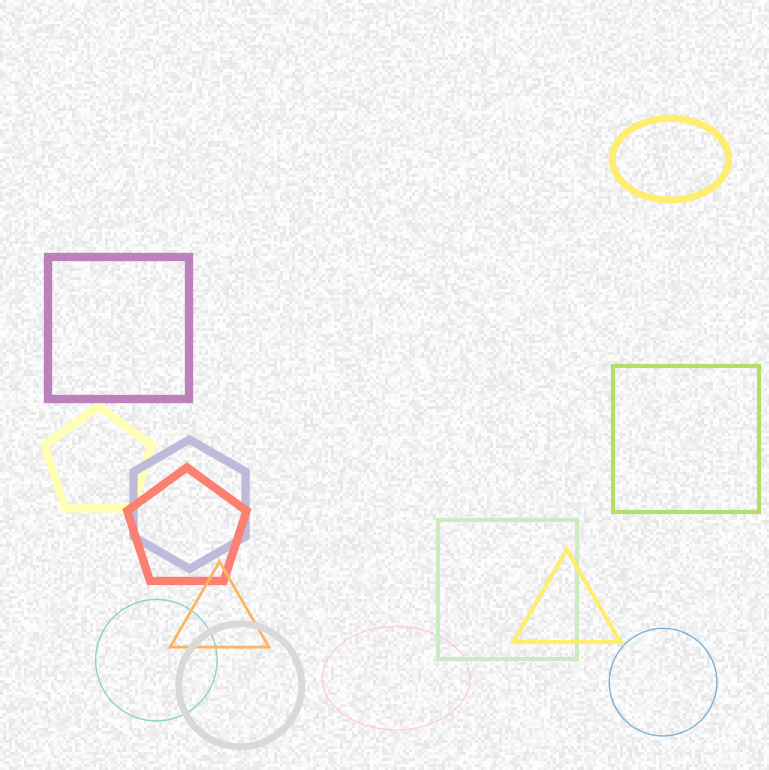[{"shape": "circle", "thickness": 0.5, "radius": 0.39, "center": [0.203, 0.143]}, {"shape": "pentagon", "thickness": 3, "radius": 0.37, "center": [0.128, 0.399]}, {"shape": "hexagon", "thickness": 3, "radius": 0.42, "center": [0.246, 0.345]}, {"shape": "pentagon", "thickness": 3, "radius": 0.41, "center": [0.243, 0.311]}, {"shape": "circle", "thickness": 0.5, "radius": 0.35, "center": [0.861, 0.114]}, {"shape": "triangle", "thickness": 1, "radius": 0.37, "center": [0.285, 0.197]}, {"shape": "square", "thickness": 1.5, "radius": 0.48, "center": [0.891, 0.43]}, {"shape": "oval", "thickness": 0.5, "radius": 0.48, "center": [0.515, 0.119]}, {"shape": "circle", "thickness": 2.5, "radius": 0.4, "center": [0.312, 0.11]}, {"shape": "square", "thickness": 3, "radius": 0.46, "center": [0.154, 0.574]}, {"shape": "square", "thickness": 1.5, "radius": 0.45, "center": [0.659, 0.234]}, {"shape": "oval", "thickness": 2.5, "radius": 0.38, "center": [0.871, 0.793]}, {"shape": "triangle", "thickness": 1.5, "radius": 0.4, "center": [0.736, 0.206]}]